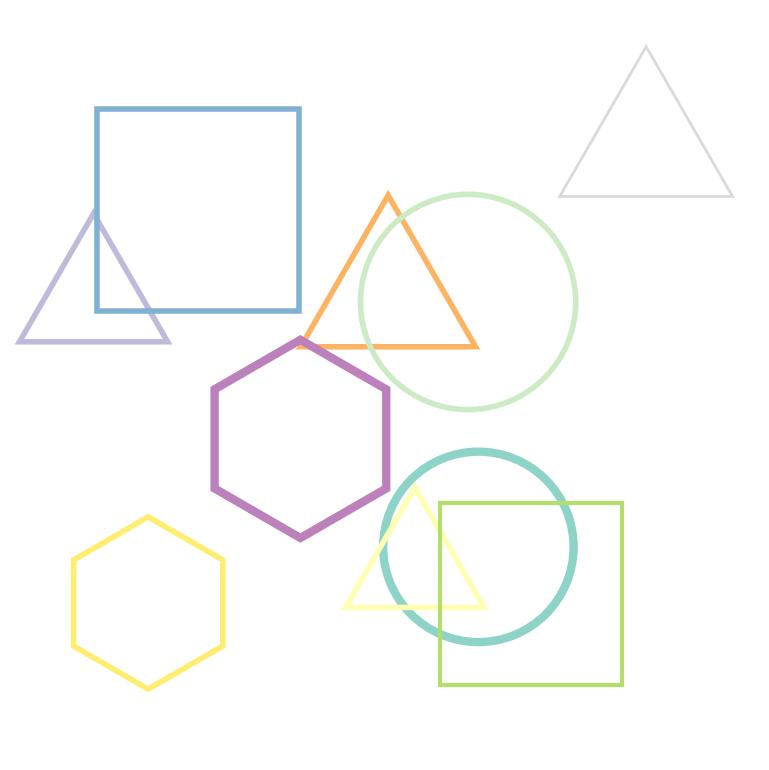[{"shape": "circle", "thickness": 3, "radius": 0.62, "center": [0.621, 0.29]}, {"shape": "triangle", "thickness": 2, "radius": 0.52, "center": [0.539, 0.263]}, {"shape": "triangle", "thickness": 2, "radius": 0.56, "center": [0.121, 0.612]}, {"shape": "square", "thickness": 2, "radius": 0.66, "center": [0.257, 0.727]}, {"shape": "triangle", "thickness": 2, "radius": 0.66, "center": [0.504, 0.615]}, {"shape": "square", "thickness": 1.5, "radius": 0.59, "center": [0.69, 0.229]}, {"shape": "triangle", "thickness": 1, "radius": 0.65, "center": [0.839, 0.81]}, {"shape": "hexagon", "thickness": 3, "radius": 0.64, "center": [0.39, 0.43]}, {"shape": "circle", "thickness": 2, "radius": 0.7, "center": [0.608, 0.608]}, {"shape": "hexagon", "thickness": 2, "radius": 0.56, "center": [0.192, 0.217]}]